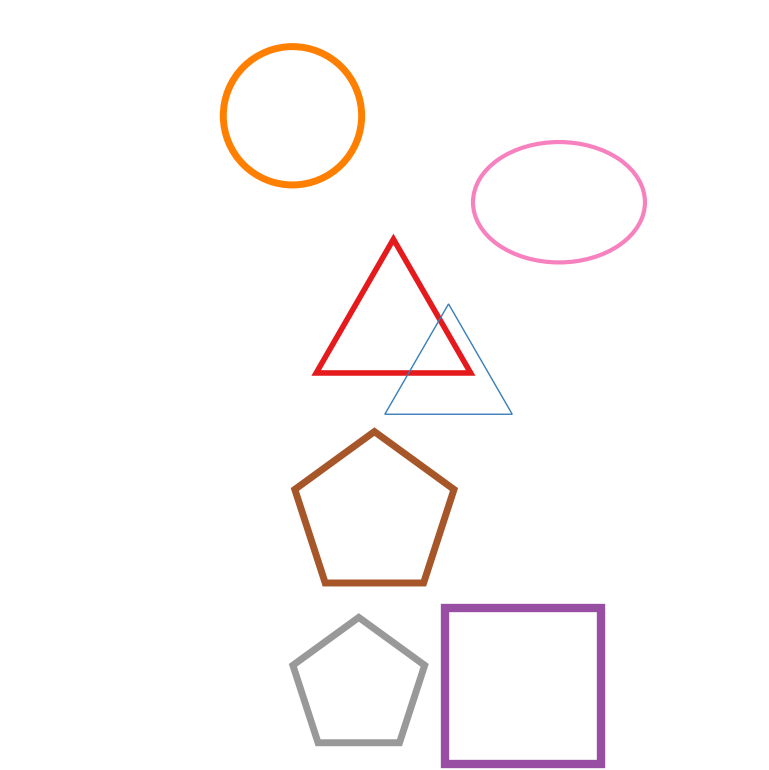[{"shape": "triangle", "thickness": 2, "radius": 0.58, "center": [0.511, 0.574]}, {"shape": "triangle", "thickness": 0.5, "radius": 0.48, "center": [0.583, 0.51]}, {"shape": "square", "thickness": 3, "radius": 0.51, "center": [0.68, 0.109]}, {"shape": "circle", "thickness": 2.5, "radius": 0.45, "center": [0.38, 0.85]}, {"shape": "pentagon", "thickness": 2.5, "radius": 0.54, "center": [0.486, 0.331]}, {"shape": "oval", "thickness": 1.5, "radius": 0.56, "center": [0.726, 0.737]}, {"shape": "pentagon", "thickness": 2.5, "radius": 0.45, "center": [0.466, 0.108]}]